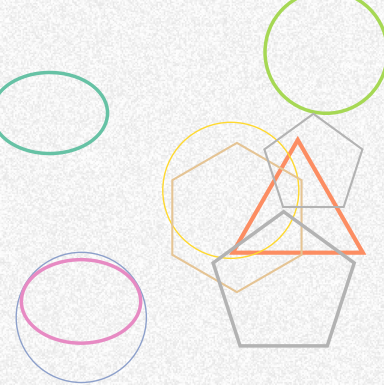[{"shape": "oval", "thickness": 2.5, "radius": 0.75, "center": [0.129, 0.706]}, {"shape": "triangle", "thickness": 3, "radius": 0.98, "center": [0.773, 0.441]}, {"shape": "circle", "thickness": 1, "radius": 0.85, "center": [0.211, 0.176]}, {"shape": "oval", "thickness": 2.5, "radius": 0.77, "center": [0.21, 0.217]}, {"shape": "circle", "thickness": 2.5, "radius": 0.8, "center": [0.847, 0.865]}, {"shape": "circle", "thickness": 1, "radius": 0.88, "center": [0.599, 0.506]}, {"shape": "hexagon", "thickness": 1.5, "radius": 0.97, "center": [0.615, 0.435]}, {"shape": "pentagon", "thickness": 1.5, "radius": 0.67, "center": [0.814, 0.571]}, {"shape": "pentagon", "thickness": 2.5, "radius": 0.96, "center": [0.737, 0.257]}]